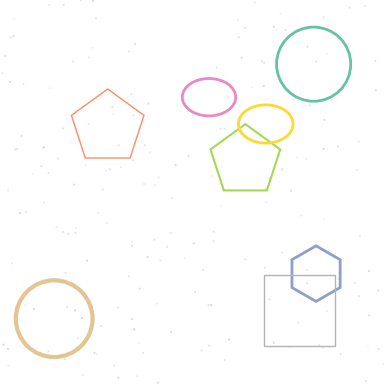[{"shape": "circle", "thickness": 2, "radius": 0.48, "center": [0.815, 0.833]}, {"shape": "pentagon", "thickness": 1, "radius": 0.5, "center": [0.28, 0.67]}, {"shape": "hexagon", "thickness": 2, "radius": 0.36, "center": [0.821, 0.289]}, {"shape": "oval", "thickness": 2, "radius": 0.35, "center": [0.543, 0.748]}, {"shape": "pentagon", "thickness": 1.5, "radius": 0.48, "center": [0.637, 0.582]}, {"shape": "oval", "thickness": 2, "radius": 0.35, "center": [0.69, 0.678]}, {"shape": "circle", "thickness": 3, "radius": 0.5, "center": [0.141, 0.172]}, {"shape": "square", "thickness": 1, "radius": 0.46, "center": [0.777, 0.194]}]